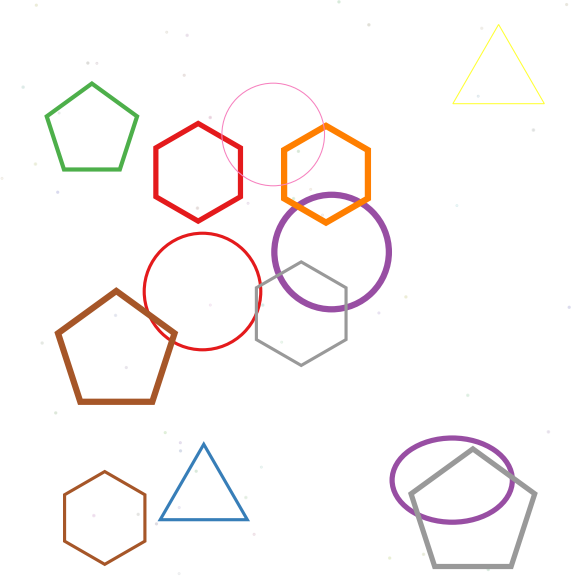[{"shape": "hexagon", "thickness": 2.5, "radius": 0.42, "center": [0.343, 0.701]}, {"shape": "circle", "thickness": 1.5, "radius": 0.5, "center": [0.351, 0.494]}, {"shape": "triangle", "thickness": 1.5, "radius": 0.44, "center": [0.353, 0.143]}, {"shape": "pentagon", "thickness": 2, "radius": 0.41, "center": [0.159, 0.772]}, {"shape": "circle", "thickness": 3, "radius": 0.5, "center": [0.574, 0.563]}, {"shape": "oval", "thickness": 2.5, "radius": 0.52, "center": [0.783, 0.168]}, {"shape": "hexagon", "thickness": 3, "radius": 0.42, "center": [0.565, 0.697]}, {"shape": "triangle", "thickness": 0.5, "radius": 0.46, "center": [0.863, 0.865]}, {"shape": "pentagon", "thickness": 3, "radius": 0.53, "center": [0.201, 0.389]}, {"shape": "hexagon", "thickness": 1.5, "radius": 0.4, "center": [0.181, 0.102]}, {"shape": "circle", "thickness": 0.5, "radius": 0.44, "center": [0.473, 0.766]}, {"shape": "hexagon", "thickness": 1.5, "radius": 0.45, "center": [0.522, 0.456]}, {"shape": "pentagon", "thickness": 2.5, "radius": 0.56, "center": [0.819, 0.109]}]